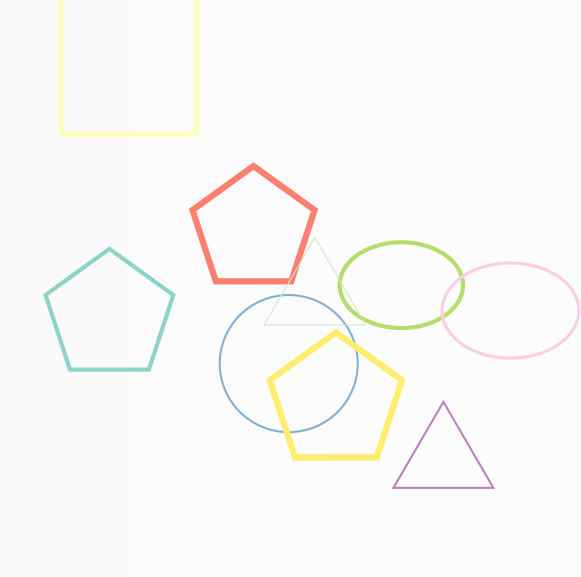[{"shape": "pentagon", "thickness": 2, "radius": 0.58, "center": [0.188, 0.453]}, {"shape": "square", "thickness": 2, "radius": 0.59, "center": [0.222, 0.885]}, {"shape": "pentagon", "thickness": 3, "radius": 0.55, "center": [0.436, 0.601]}, {"shape": "circle", "thickness": 1, "radius": 0.59, "center": [0.497, 0.37]}, {"shape": "oval", "thickness": 2, "radius": 0.53, "center": [0.69, 0.505]}, {"shape": "oval", "thickness": 1.5, "radius": 0.59, "center": [0.878, 0.461]}, {"shape": "triangle", "thickness": 1, "radius": 0.5, "center": [0.763, 0.204]}, {"shape": "triangle", "thickness": 0.5, "radius": 0.5, "center": [0.542, 0.487]}, {"shape": "pentagon", "thickness": 3, "radius": 0.6, "center": [0.578, 0.304]}]